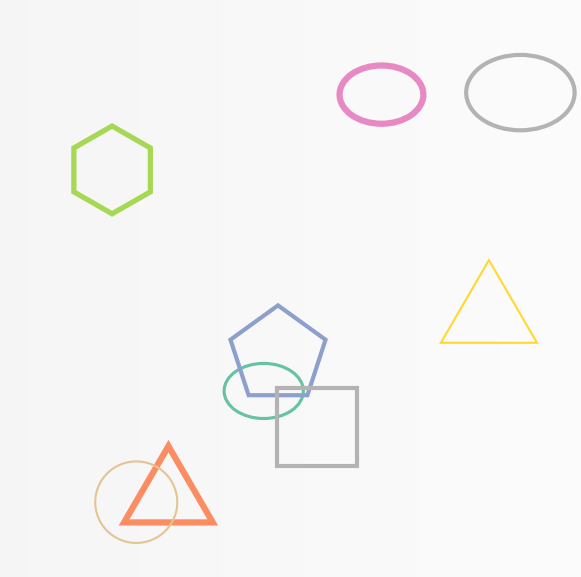[{"shape": "oval", "thickness": 1.5, "radius": 0.34, "center": [0.454, 0.322]}, {"shape": "triangle", "thickness": 3, "radius": 0.44, "center": [0.29, 0.139]}, {"shape": "pentagon", "thickness": 2, "radius": 0.43, "center": [0.478, 0.384]}, {"shape": "oval", "thickness": 3, "radius": 0.36, "center": [0.656, 0.835]}, {"shape": "hexagon", "thickness": 2.5, "radius": 0.38, "center": [0.193, 0.705]}, {"shape": "triangle", "thickness": 1, "radius": 0.48, "center": [0.841, 0.453]}, {"shape": "circle", "thickness": 1, "radius": 0.35, "center": [0.234, 0.13]}, {"shape": "oval", "thickness": 2, "radius": 0.47, "center": [0.895, 0.839]}, {"shape": "square", "thickness": 2, "radius": 0.34, "center": [0.545, 0.26]}]